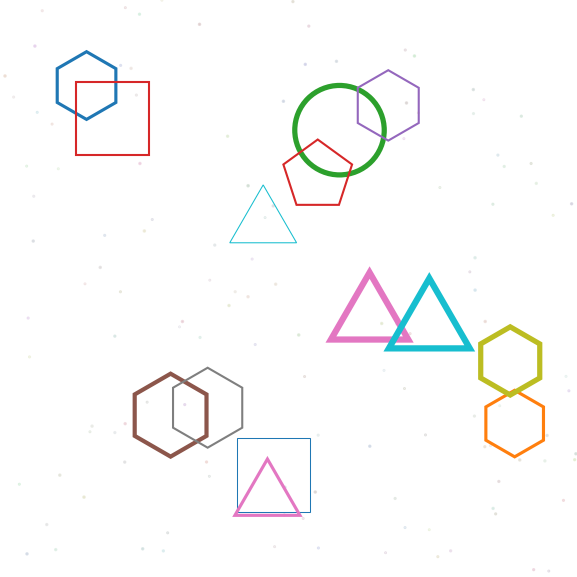[{"shape": "square", "thickness": 0.5, "radius": 0.32, "center": [0.474, 0.177]}, {"shape": "hexagon", "thickness": 1.5, "radius": 0.29, "center": [0.15, 0.851]}, {"shape": "hexagon", "thickness": 1.5, "radius": 0.29, "center": [0.891, 0.266]}, {"shape": "circle", "thickness": 2.5, "radius": 0.39, "center": [0.588, 0.774]}, {"shape": "pentagon", "thickness": 1, "radius": 0.31, "center": [0.55, 0.695]}, {"shape": "square", "thickness": 1, "radius": 0.32, "center": [0.195, 0.794]}, {"shape": "hexagon", "thickness": 1, "radius": 0.3, "center": [0.672, 0.817]}, {"shape": "hexagon", "thickness": 2, "radius": 0.36, "center": [0.295, 0.28]}, {"shape": "triangle", "thickness": 1.5, "radius": 0.32, "center": [0.463, 0.139]}, {"shape": "triangle", "thickness": 3, "radius": 0.39, "center": [0.64, 0.45]}, {"shape": "hexagon", "thickness": 1, "radius": 0.35, "center": [0.36, 0.293]}, {"shape": "hexagon", "thickness": 2.5, "radius": 0.3, "center": [0.884, 0.374]}, {"shape": "triangle", "thickness": 3, "radius": 0.4, "center": [0.743, 0.436]}, {"shape": "triangle", "thickness": 0.5, "radius": 0.33, "center": [0.456, 0.612]}]